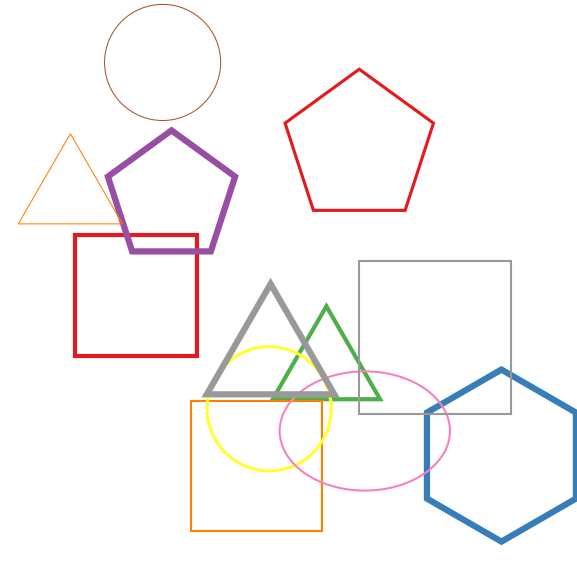[{"shape": "square", "thickness": 2, "radius": 0.53, "center": [0.236, 0.488]}, {"shape": "pentagon", "thickness": 1.5, "radius": 0.68, "center": [0.622, 0.744]}, {"shape": "hexagon", "thickness": 3, "radius": 0.74, "center": [0.868, 0.21]}, {"shape": "triangle", "thickness": 2, "radius": 0.54, "center": [0.565, 0.361]}, {"shape": "pentagon", "thickness": 3, "radius": 0.58, "center": [0.297, 0.658]}, {"shape": "square", "thickness": 1, "radius": 0.57, "center": [0.444, 0.192]}, {"shape": "triangle", "thickness": 0.5, "radius": 0.52, "center": [0.122, 0.664]}, {"shape": "circle", "thickness": 1.5, "radius": 0.54, "center": [0.466, 0.291]}, {"shape": "circle", "thickness": 0.5, "radius": 0.5, "center": [0.282, 0.891]}, {"shape": "oval", "thickness": 1, "radius": 0.74, "center": [0.632, 0.253]}, {"shape": "square", "thickness": 1, "radius": 0.66, "center": [0.753, 0.414]}, {"shape": "triangle", "thickness": 3, "radius": 0.64, "center": [0.469, 0.38]}]